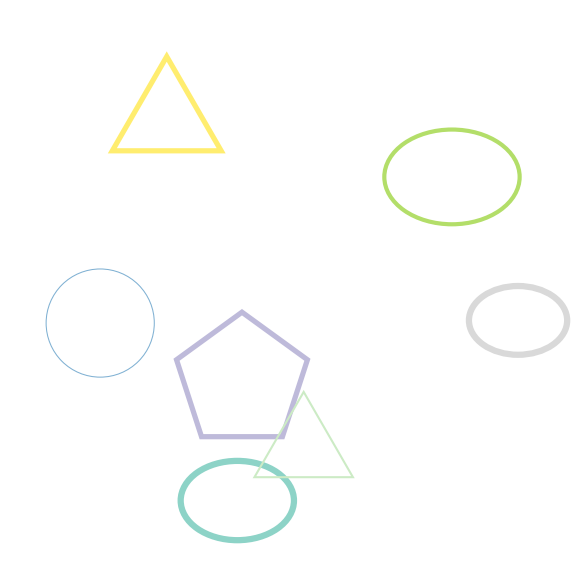[{"shape": "oval", "thickness": 3, "radius": 0.49, "center": [0.411, 0.132]}, {"shape": "pentagon", "thickness": 2.5, "radius": 0.6, "center": [0.419, 0.339]}, {"shape": "circle", "thickness": 0.5, "radius": 0.47, "center": [0.174, 0.44]}, {"shape": "oval", "thickness": 2, "radius": 0.59, "center": [0.783, 0.693]}, {"shape": "oval", "thickness": 3, "radius": 0.43, "center": [0.897, 0.444]}, {"shape": "triangle", "thickness": 1, "radius": 0.49, "center": [0.526, 0.222]}, {"shape": "triangle", "thickness": 2.5, "radius": 0.54, "center": [0.289, 0.792]}]